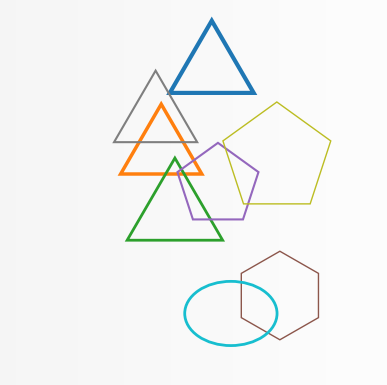[{"shape": "triangle", "thickness": 3, "radius": 0.62, "center": [0.546, 0.821]}, {"shape": "triangle", "thickness": 2.5, "radius": 0.6, "center": [0.416, 0.609]}, {"shape": "triangle", "thickness": 2, "radius": 0.71, "center": [0.451, 0.447]}, {"shape": "pentagon", "thickness": 1.5, "radius": 0.55, "center": [0.562, 0.519]}, {"shape": "hexagon", "thickness": 1, "radius": 0.57, "center": [0.722, 0.232]}, {"shape": "triangle", "thickness": 1.5, "radius": 0.62, "center": [0.402, 0.693]}, {"shape": "pentagon", "thickness": 1, "radius": 0.73, "center": [0.714, 0.589]}, {"shape": "oval", "thickness": 2, "radius": 0.6, "center": [0.596, 0.186]}]